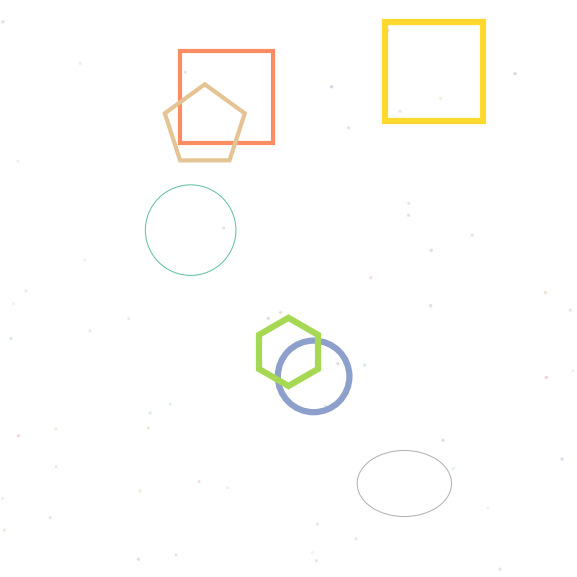[{"shape": "circle", "thickness": 0.5, "radius": 0.39, "center": [0.33, 0.601]}, {"shape": "square", "thickness": 2, "radius": 0.4, "center": [0.393, 0.831]}, {"shape": "circle", "thickness": 3, "radius": 0.31, "center": [0.543, 0.347]}, {"shape": "hexagon", "thickness": 3, "radius": 0.3, "center": [0.5, 0.39]}, {"shape": "square", "thickness": 3, "radius": 0.43, "center": [0.751, 0.875]}, {"shape": "pentagon", "thickness": 2, "radius": 0.36, "center": [0.355, 0.78]}, {"shape": "oval", "thickness": 0.5, "radius": 0.41, "center": [0.7, 0.162]}]